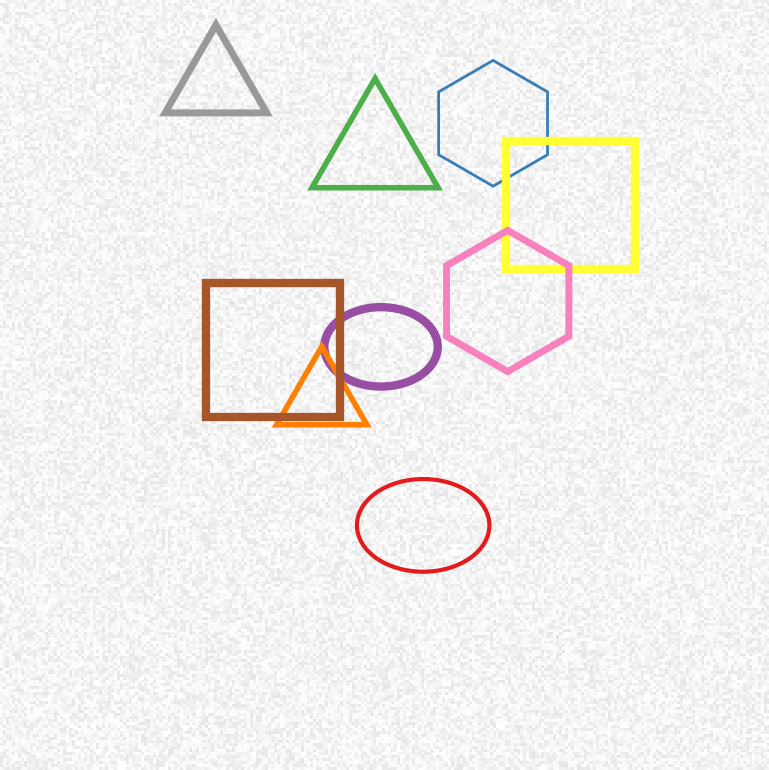[{"shape": "oval", "thickness": 1.5, "radius": 0.43, "center": [0.55, 0.318]}, {"shape": "hexagon", "thickness": 1, "radius": 0.41, "center": [0.64, 0.84]}, {"shape": "triangle", "thickness": 2, "radius": 0.47, "center": [0.487, 0.803]}, {"shape": "oval", "thickness": 3, "radius": 0.37, "center": [0.495, 0.55]}, {"shape": "triangle", "thickness": 2, "radius": 0.34, "center": [0.418, 0.482]}, {"shape": "square", "thickness": 3, "radius": 0.42, "center": [0.741, 0.734]}, {"shape": "square", "thickness": 3, "radius": 0.43, "center": [0.355, 0.545]}, {"shape": "hexagon", "thickness": 2.5, "radius": 0.46, "center": [0.659, 0.609]}, {"shape": "triangle", "thickness": 2.5, "radius": 0.38, "center": [0.28, 0.892]}]